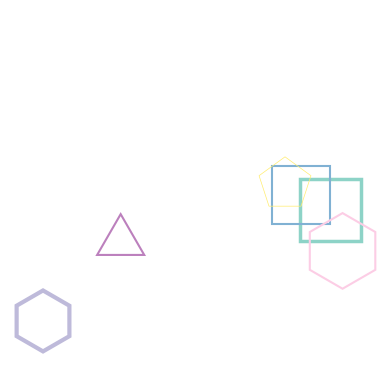[{"shape": "square", "thickness": 2.5, "radius": 0.4, "center": [0.859, 0.454]}, {"shape": "hexagon", "thickness": 3, "radius": 0.4, "center": [0.112, 0.166]}, {"shape": "square", "thickness": 1.5, "radius": 0.37, "center": [0.781, 0.493]}, {"shape": "hexagon", "thickness": 1.5, "radius": 0.49, "center": [0.89, 0.348]}, {"shape": "triangle", "thickness": 1.5, "radius": 0.35, "center": [0.313, 0.373]}, {"shape": "pentagon", "thickness": 0.5, "radius": 0.35, "center": [0.74, 0.522]}]